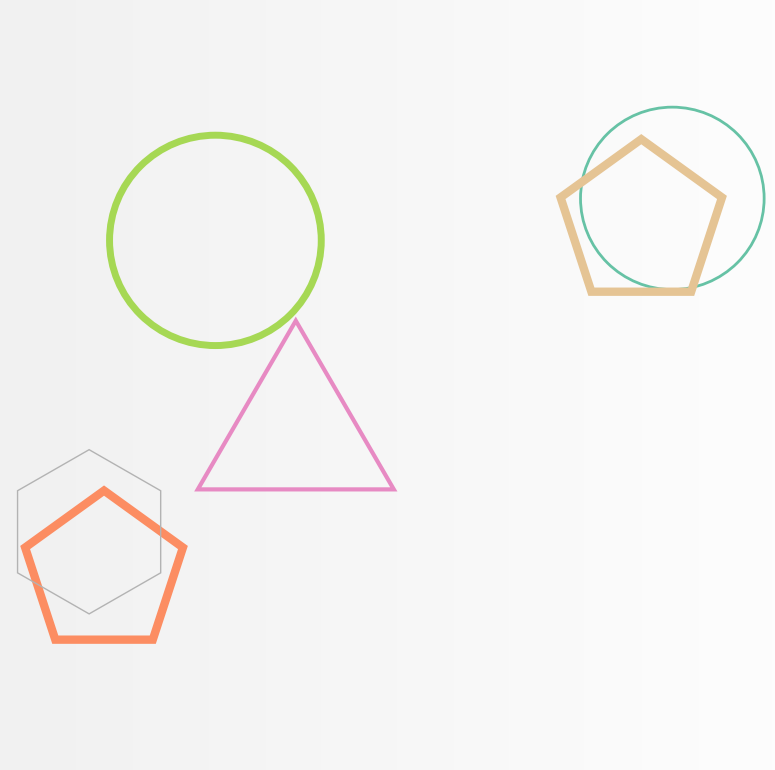[{"shape": "circle", "thickness": 1, "radius": 0.59, "center": [0.868, 0.742]}, {"shape": "pentagon", "thickness": 3, "radius": 0.54, "center": [0.134, 0.256]}, {"shape": "triangle", "thickness": 1.5, "radius": 0.73, "center": [0.382, 0.437]}, {"shape": "circle", "thickness": 2.5, "radius": 0.68, "center": [0.278, 0.688]}, {"shape": "pentagon", "thickness": 3, "radius": 0.55, "center": [0.827, 0.71]}, {"shape": "hexagon", "thickness": 0.5, "radius": 0.53, "center": [0.115, 0.309]}]